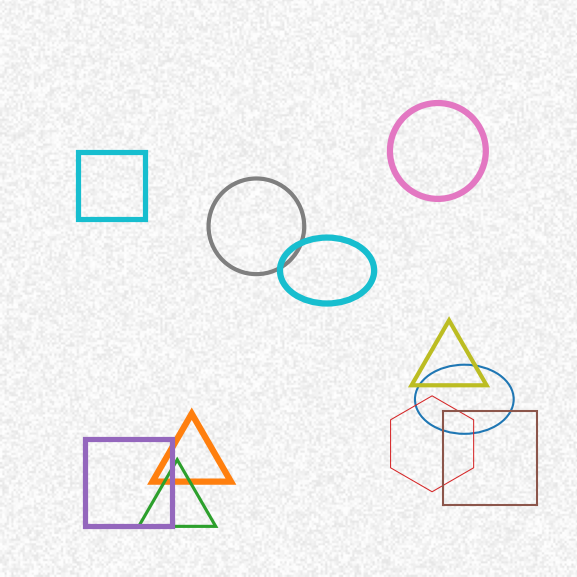[{"shape": "oval", "thickness": 1, "radius": 0.43, "center": [0.804, 0.308]}, {"shape": "triangle", "thickness": 3, "radius": 0.39, "center": [0.332, 0.204]}, {"shape": "triangle", "thickness": 1.5, "radius": 0.38, "center": [0.307, 0.126]}, {"shape": "hexagon", "thickness": 0.5, "radius": 0.42, "center": [0.748, 0.231]}, {"shape": "square", "thickness": 2.5, "radius": 0.38, "center": [0.222, 0.163]}, {"shape": "square", "thickness": 1, "radius": 0.4, "center": [0.848, 0.206]}, {"shape": "circle", "thickness": 3, "radius": 0.42, "center": [0.758, 0.738]}, {"shape": "circle", "thickness": 2, "radius": 0.41, "center": [0.444, 0.607]}, {"shape": "triangle", "thickness": 2, "radius": 0.37, "center": [0.778, 0.369]}, {"shape": "square", "thickness": 2.5, "radius": 0.29, "center": [0.193, 0.678]}, {"shape": "oval", "thickness": 3, "radius": 0.41, "center": [0.566, 0.531]}]